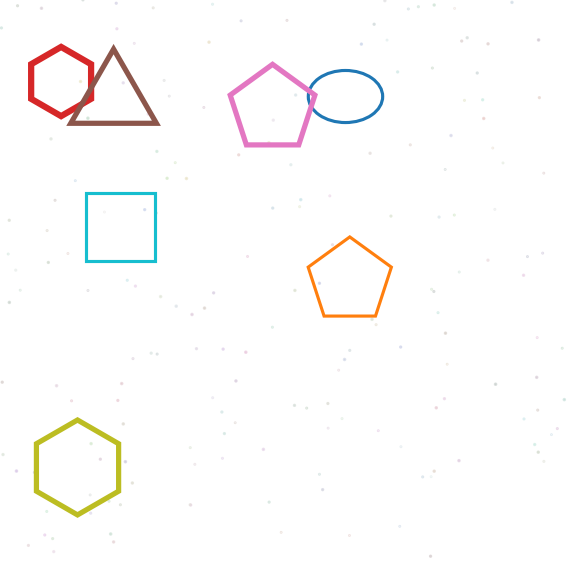[{"shape": "oval", "thickness": 1.5, "radius": 0.32, "center": [0.598, 0.832]}, {"shape": "pentagon", "thickness": 1.5, "radius": 0.38, "center": [0.606, 0.513]}, {"shape": "hexagon", "thickness": 3, "radius": 0.3, "center": [0.106, 0.858]}, {"shape": "triangle", "thickness": 2.5, "radius": 0.43, "center": [0.197, 0.828]}, {"shape": "pentagon", "thickness": 2.5, "radius": 0.39, "center": [0.472, 0.811]}, {"shape": "hexagon", "thickness": 2.5, "radius": 0.41, "center": [0.134, 0.19]}, {"shape": "square", "thickness": 1.5, "radius": 0.29, "center": [0.209, 0.606]}]